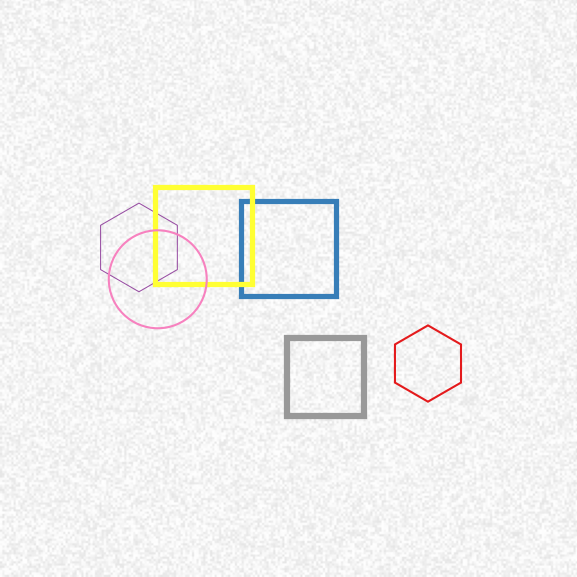[{"shape": "hexagon", "thickness": 1, "radius": 0.33, "center": [0.741, 0.37]}, {"shape": "square", "thickness": 2.5, "radius": 0.41, "center": [0.5, 0.569]}, {"shape": "hexagon", "thickness": 0.5, "radius": 0.38, "center": [0.241, 0.571]}, {"shape": "square", "thickness": 2.5, "radius": 0.42, "center": [0.352, 0.591]}, {"shape": "circle", "thickness": 1, "radius": 0.42, "center": [0.273, 0.516]}, {"shape": "square", "thickness": 3, "radius": 0.33, "center": [0.563, 0.346]}]